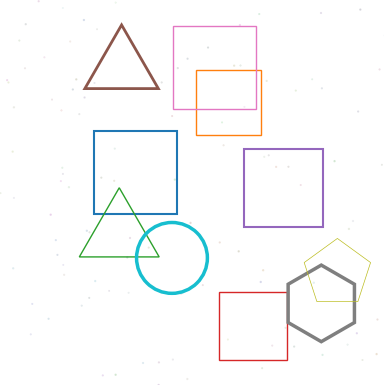[{"shape": "square", "thickness": 1.5, "radius": 0.54, "center": [0.352, 0.552]}, {"shape": "square", "thickness": 1, "radius": 0.42, "center": [0.594, 0.734]}, {"shape": "triangle", "thickness": 1, "radius": 0.6, "center": [0.31, 0.393]}, {"shape": "square", "thickness": 1, "radius": 0.44, "center": [0.657, 0.153]}, {"shape": "square", "thickness": 1.5, "radius": 0.51, "center": [0.737, 0.512]}, {"shape": "triangle", "thickness": 2, "radius": 0.55, "center": [0.316, 0.825]}, {"shape": "square", "thickness": 1, "radius": 0.54, "center": [0.558, 0.824]}, {"shape": "hexagon", "thickness": 2.5, "radius": 0.5, "center": [0.835, 0.212]}, {"shape": "pentagon", "thickness": 0.5, "radius": 0.45, "center": [0.876, 0.29]}, {"shape": "circle", "thickness": 2.5, "radius": 0.46, "center": [0.447, 0.33]}]